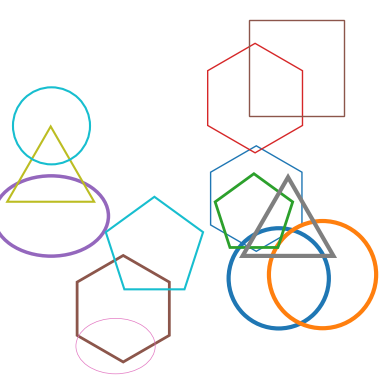[{"shape": "circle", "thickness": 3, "radius": 0.65, "center": [0.724, 0.277]}, {"shape": "hexagon", "thickness": 1, "radius": 0.68, "center": [0.666, 0.484]}, {"shape": "circle", "thickness": 3, "radius": 0.7, "center": [0.838, 0.287]}, {"shape": "pentagon", "thickness": 2, "radius": 0.53, "center": [0.66, 0.443]}, {"shape": "hexagon", "thickness": 1, "radius": 0.71, "center": [0.663, 0.745]}, {"shape": "oval", "thickness": 2.5, "radius": 0.74, "center": [0.133, 0.439]}, {"shape": "hexagon", "thickness": 2, "radius": 0.69, "center": [0.32, 0.198]}, {"shape": "square", "thickness": 1, "radius": 0.62, "center": [0.77, 0.824]}, {"shape": "oval", "thickness": 0.5, "radius": 0.51, "center": [0.3, 0.101]}, {"shape": "triangle", "thickness": 3, "radius": 0.68, "center": [0.748, 0.403]}, {"shape": "triangle", "thickness": 1.5, "radius": 0.65, "center": [0.132, 0.541]}, {"shape": "circle", "thickness": 1.5, "radius": 0.5, "center": [0.134, 0.673]}, {"shape": "pentagon", "thickness": 1.5, "radius": 0.66, "center": [0.401, 0.356]}]